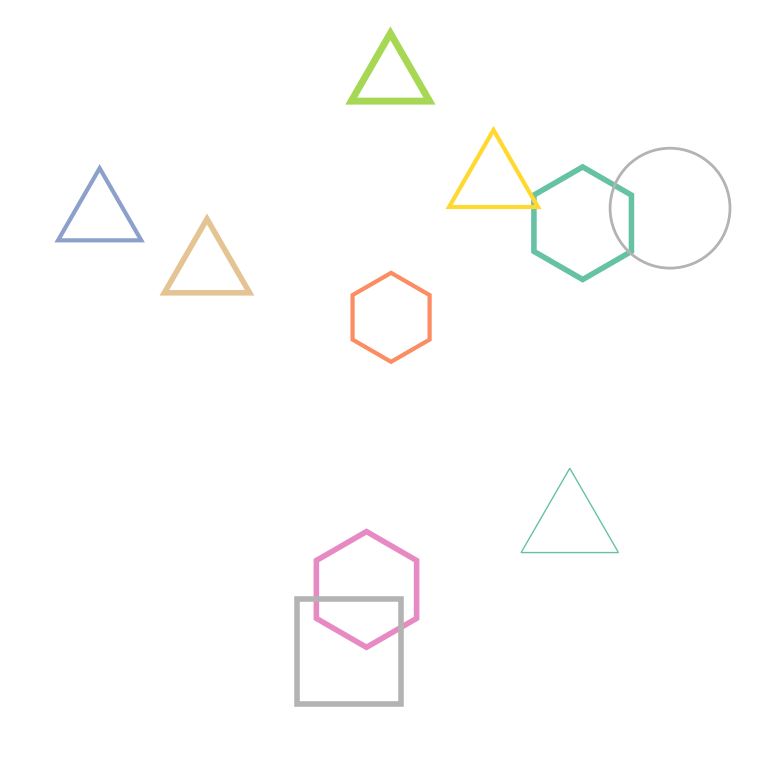[{"shape": "hexagon", "thickness": 2, "radius": 0.37, "center": [0.757, 0.71]}, {"shape": "triangle", "thickness": 0.5, "radius": 0.37, "center": [0.74, 0.319]}, {"shape": "hexagon", "thickness": 1.5, "radius": 0.29, "center": [0.508, 0.588]}, {"shape": "triangle", "thickness": 1.5, "radius": 0.31, "center": [0.129, 0.719]}, {"shape": "hexagon", "thickness": 2, "radius": 0.38, "center": [0.476, 0.234]}, {"shape": "triangle", "thickness": 2.5, "radius": 0.29, "center": [0.507, 0.898]}, {"shape": "triangle", "thickness": 1.5, "radius": 0.33, "center": [0.641, 0.764]}, {"shape": "triangle", "thickness": 2, "radius": 0.32, "center": [0.269, 0.652]}, {"shape": "circle", "thickness": 1, "radius": 0.39, "center": [0.87, 0.73]}, {"shape": "square", "thickness": 2, "radius": 0.34, "center": [0.453, 0.154]}]